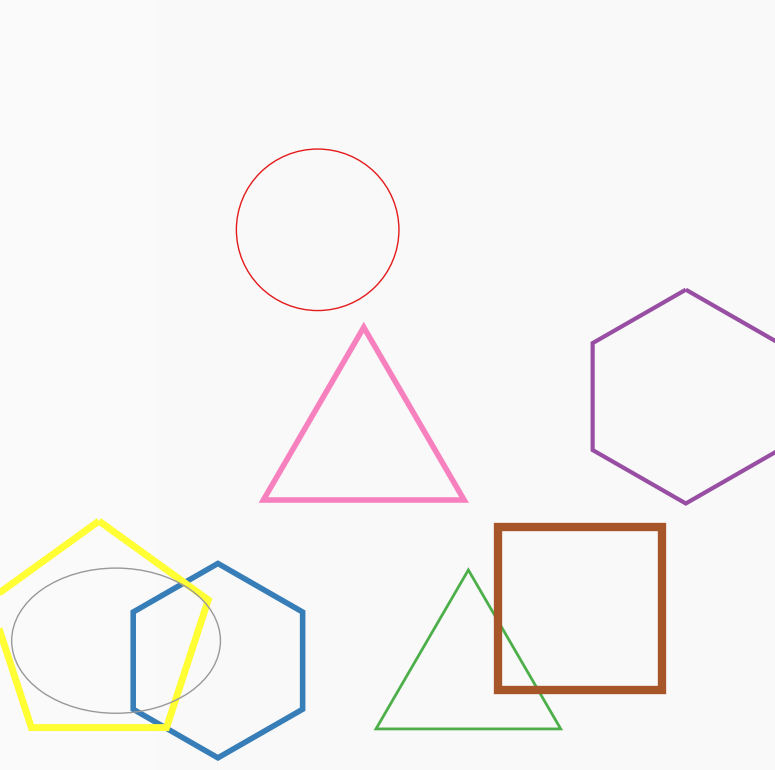[{"shape": "circle", "thickness": 0.5, "radius": 0.52, "center": [0.41, 0.702]}, {"shape": "hexagon", "thickness": 2, "radius": 0.63, "center": [0.281, 0.142]}, {"shape": "triangle", "thickness": 1, "radius": 0.69, "center": [0.604, 0.122]}, {"shape": "hexagon", "thickness": 1.5, "radius": 0.69, "center": [0.885, 0.485]}, {"shape": "pentagon", "thickness": 2.5, "radius": 0.74, "center": [0.128, 0.175]}, {"shape": "square", "thickness": 3, "radius": 0.53, "center": [0.748, 0.209]}, {"shape": "triangle", "thickness": 2, "radius": 0.75, "center": [0.469, 0.425]}, {"shape": "oval", "thickness": 0.5, "radius": 0.67, "center": [0.15, 0.168]}]